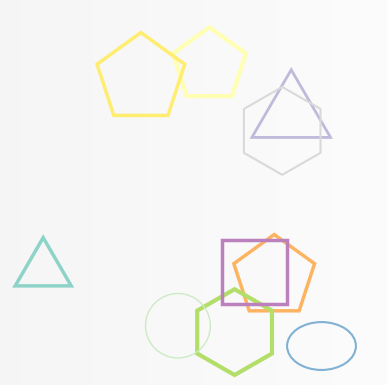[{"shape": "triangle", "thickness": 2.5, "radius": 0.42, "center": [0.111, 0.299]}, {"shape": "pentagon", "thickness": 3, "radius": 0.49, "center": [0.54, 0.83]}, {"shape": "triangle", "thickness": 2, "radius": 0.59, "center": [0.751, 0.702]}, {"shape": "oval", "thickness": 1.5, "radius": 0.44, "center": [0.83, 0.101]}, {"shape": "pentagon", "thickness": 2.5, "radius": 0.55, "center": [0.708, 0.281]}, {"shape": "hexagon", "thickness": 3, "radius": 0.56, "center": [0.605, 0.137]}, {"shape": "hexagon", "thickness": 1.5, "radius": 0.57, "center": [0.728, 0.66]}, {"shape": "square", "thickness": 2.5, "radius": 0.42, "center": [0.657, 0.294]}, {"shape": "circle", "thickness": 1, "radius": 0.42, "center": [0.459, 0.154]}, {"shape": "pentagon", "thickness": 2.5, "radius": 0.59, "center": [0.364, 0.796]}]